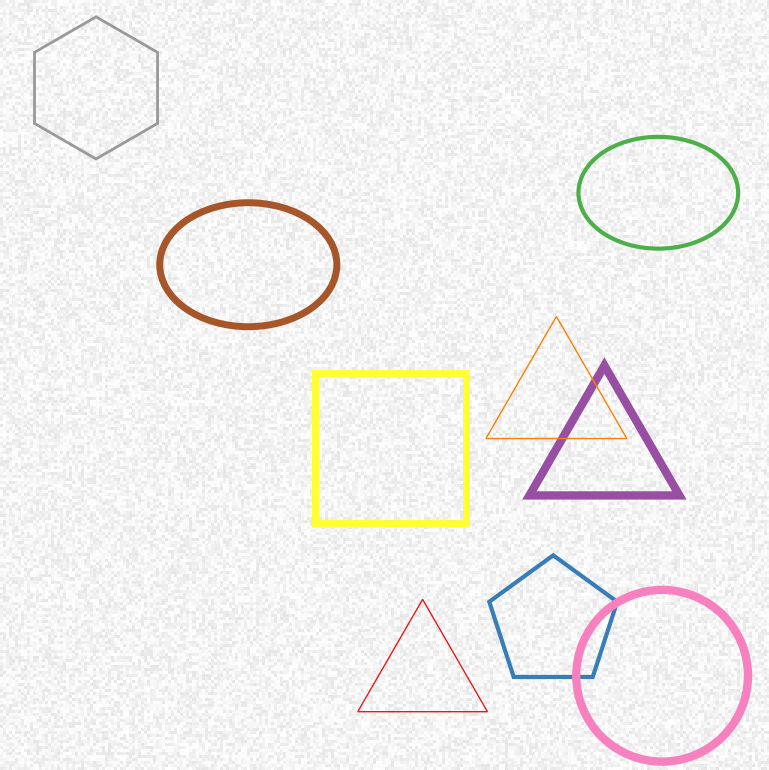[{"shape": "triangle", "thickness": 0.5, "radius": 0.49, "center": [0.549, 0.124]}, {"shape": "pentagon", "thickness": 1.5, "radius": 0.44, "center": [0.718, 0.191]}, {"shape": "oval", "thickness": 1.5, "radius": 0.52, "center": [0.855, 0.75]}, {"shape": "triangle", "thickness": 3, "radius": 0.56, "center": [0.785, 0.413]}, {"shape": "triangle", "thickness": 0.5, "radius": 0.53, "center": [0.723, 0.483]}, {"shape": "square", "thickness": 2.5, "radius": 0.49, "center": [0.507, 0.418]}, {"shape": "oval", "thickness": 2.5, "radius": 0.58, "center": [0.322, 0.656]}, {"shape": "circle", "thickness": 3, "radius": 0.56, "center": [0.86, 0.122]}, {"shape": "hexagon", "thickness": 1, "radius": 0.46, "center": [0.125, 0.886]}]